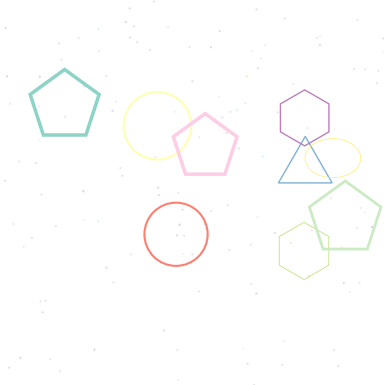[{"shape": "pentagon", "thickness": 2.5, "radius": 0.47, "center": [0.168, 0.726]}, {"shape": "circle", "thickness": 1.5, "radius": 0.44, "center": [0.409, 0.673]}, {"shape": "circle", "thickness": 1.5, "radius": 0.41, "center": [0.457, 0.391]}, {"shape": "triangle", "thickness": 1, "radius": 0.4, "center": [0.793, 0.565]}, {"shape": "hexagon", "thickness": 0.5, "radius": 0.37, "center": [0.79, 0.348]}, {"shape": "pentagon", "thickness": 2.5, "radius": 0.43, "center": [0.533, 0.618]}, {"shape": "hexagon", "thickness": 1, "radius": 0.36, "center": [0.791, 0.694]}, {"shape": "pentagon", "thickness": 2, "radius": 0.49, "center": [0.897, 0.432]}, {"shape": "oval", "thickness": 0.5, "radius": 0.36, "center": [0.865, 0.589]}]